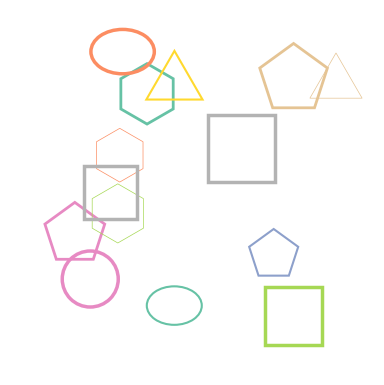[{"shape": "hexagon", "thickness": 2, "radius": 0.39, "center": [0.382, 0.756]}, {"shape": "oval", "thickness": 1.5, "radius": 0.36, "center": [0.453, 0.206]}, {"shape": "hexagon", "thickness": 0.5, "radius": 0.35, "center": [0.311, 0.597]}, {"shape": "oval", "thickness": 2.5, "radius": 0.41, "center": [0.318, 0.866]}, {"shape": "pentagon", "thickness": 1.5, "radius": 0.33, "center": [0.711, 0.338]}, {"shape": "circle", "thickness": 2.5, "radius": 0.36, "center": [0.234, 0.275]}, {"shape": "pentagon", "thickness": 2, "radius": 0.41, "center": [0.194, 0.393]}, {"shape": "hexagon", "thickness": 0.5, "radius": 0.38, "center": [0.306, 0.446]}, {"shape": "square", "thickness": 2.5, "radius": 0.37, "center": [0.762, 0.18]}, {"shape": "triangle", "thickness": 1.5, "radius": 0.42, "center": [0.453, 0.784]}, {"shape": "triangle", "thickness": 0.5, "radius": 0.39, "center": [0.873, 0.784]}, {"shape": "pentagon", "thickness": 2, "radius": 0.46, "center": [0.763, 0.795]}, {"shape": "square", "thickness": 2.5, "radius": 0.43, "center": [0.627, 0.613]}, {"shape": "square", "thickness": 2.5, "radius": 0.35, "center": [0.287, 0.501]}]